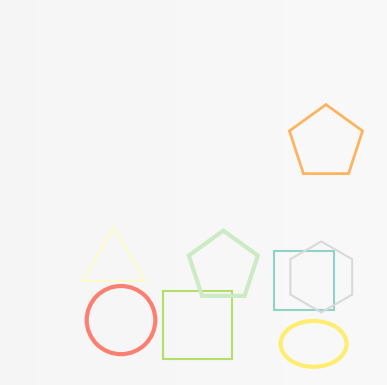[{"shape": "square", "thickness": 1.5, "radius": 0.39, "center": [0.784, 0.272]}, {"shape": "triangle", "thickness": 1, "radius": 0.46, "center": [0.294, 0.317]}, {"shape": "circle", "thickness": 3, "radius": 0.44, "center": [0.312, 0.169]}, {"shape": "pentagon", "thickness": 2, "radius": 0.5, "center": [0.841, 0.629]}, {"shape": "square", "thickness": 1.5, "radius": 0.44, "center": [0.509, 0.156]}, {"shape": "hexagon", "thickness": 1.5, "radius": 0.46, "center": [0.829, 0.281]}, {"shape": "pentagon", "thickness": 3, "radius": 0.47, "center": [0.576, 0.307]}, {"shape": "oval", "thickness": 3, "radius": 0.43, "center": [0.809, 0.107]}]